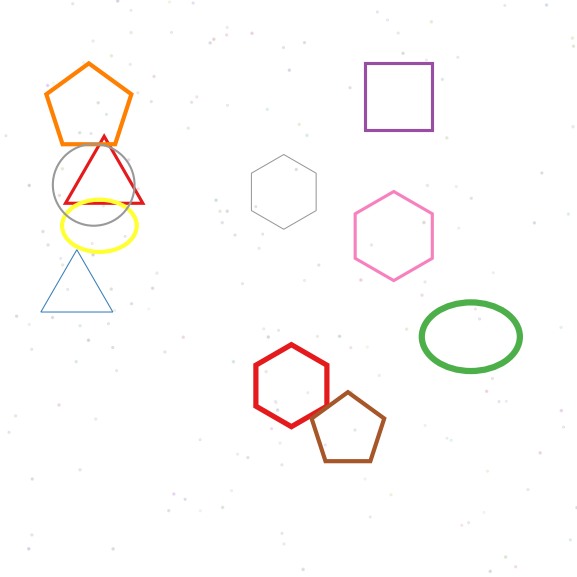[{"shape": "triangle", "thickness": 1.5, "radius": 0.39, "center": [0.18, 0.686]}, {"shape": "hexagon", "thickness": 2.5, "radius": 0.35, "center": [0.505, 0.331]}, {"shape": "triangle", "thickness": 0.5, "radius": 0.36, "center": [0.133, 0.495]}, {"shape": "oval", "thickness": 3, "radius": 0.42, "center": [0.815, 0.416]}, {"shape": "square", "thickness": 1.5, "radius": 0.29, "center": [0.69, 0.832]}, {"shape": "pentagon", "thickness": 2, "radius": 0.39, "center": [0.154, 0.812]}, {"shape": "oval", "thickness": 2, "radius": 0.32, "center": [0.172, 0.608]}, {"shape": "pentagon", "thickness": 2, "radius": 0.33, "center": [0.602, 0.254]}, {"shape": "hexagon", "thickness": 1.5, "radius": 0.39, "center": [0.682, 0.59]}, {"shape": "hexagon", "thickness": 0.5, "radius": 0.32, "center": [0.491, 0.667]}, {"shape": "circle", "thickness": 1, "radius": 0.35, "center": [0.162, 0.679]}]